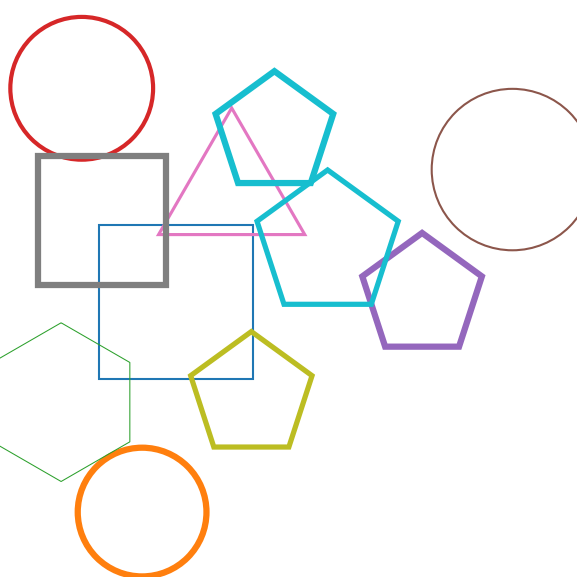[{"shape": "square", "thickness": 1, "radius": 0.67, "center": [0.304, 0.475]}, {"shape": "circle", "thickness": 3, "radius": 0.56, "center": [0.246, 0.112]}, {"shape": "hexagon", "thickness": 0.5, "radius": 0.69, "center": [0.106, 0.303]}, {"shape": "circle", "thickness": 2, "radius": 0.62, "center": [0.142, 0.846]}, {"shape": "pentagon", "thickness": 3, "radius": 0.54, "center": [0.731, 0.487]}, {"shape": "circle", "thickness": 1, "radius": 0.7, "center": [0.887, 0.706]}, {"shape": "triangle", "thickness": 1.5, "radius": 0.73, "center": [0.401, 0.666]}, {"shape": "square", "thickness": 3, "radius": 0.56, "center": [0.176, 0.617]}, {"shape": "pentagon", "thickness": 2.5, "radius": 0.55, "center": [0.435, 0.314]}, {"shape": "pentagon", "thickness": 3, "radius": 0.54, "center": [0.475, 0.769]}, {"shape": "pentagon", "thickness": 2.5, "radius": 0.64, "center": [0.567, 0.576]}]